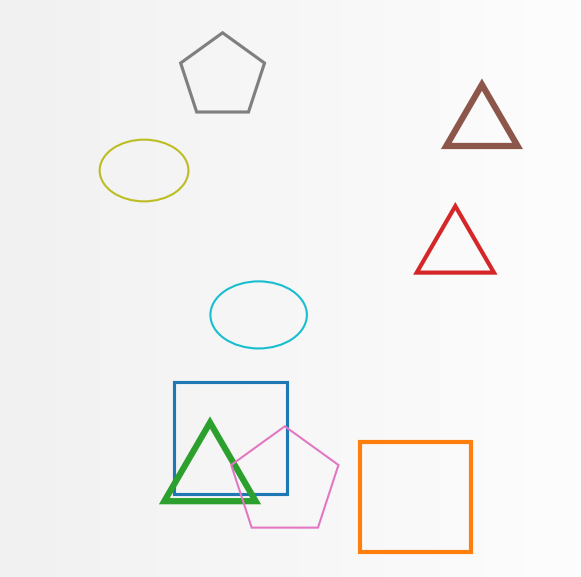[{"shape": "square", "thickness": 1.5, "radius": 0.49, "center": [0.396, 0.241]}, {"shape": "square", "thickness": 2, "radius": 0.48, "center": [0.714, 0.139]}, {"shape": "triangle", "thickness": 3, "radius": 0.45, "center": [0.361, 0.177]}, {"shape": "triangle", "thickness": 2, "radius": 0.38, "center": [0.783, 0.565]}, {"shape": "triangle", "thickness": 3, "radius": 0.35, "center": [0.829, 0.782]}, {"shape": "pentagon", "thickness": 1, "radius": 0.49, "center": [0.49, 0.164]}, {"shape": "pentagon", "thickness": 1.5, "radius": 0.38, "center": [0.383, 0.867]}, {"shape": "oval", "thickness": 1, "radius": 0.38, "center": [0.248, 0.704]}, {"shape": "oval", "thickness": 1, "radius": 0.41, "center": [0.445, 0.454]}]